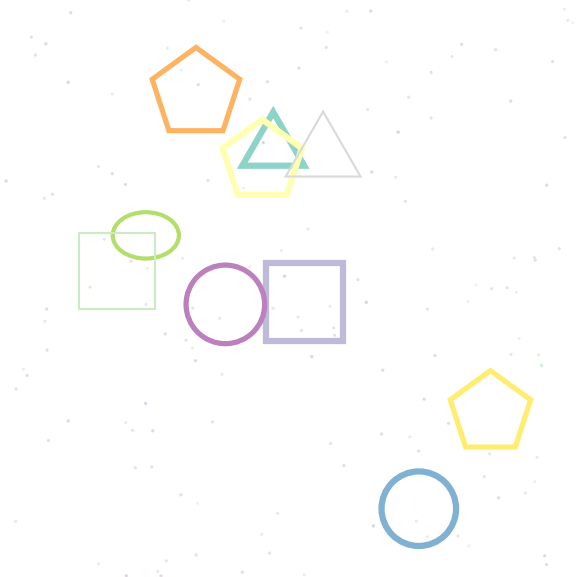[{"shape": "triangle", "thickness": 3, "radius": 0.31, "center": [0.473, 0.743]}, {"shape": "pentagon", "thickness": 3, "radius": 0.36, "center": [0.454, 0.72]}, {"shape": "square", "thickness": 3, "radius": 0.34, "center": [0.527, 0.477]}, {"shape": "circle", "thickness": 3, "radius": 0.32, "center": [0.725, 0.118]}, {"shape": "pentagon", "thickness": 2.5, "radius": 0.4, "center": [0.339, 0.837]}, {"shape": "oval", "thickness": 2, "radius": 0.29, "center": [0.253, 0.592]}, {"shape": "triangle", "thickness": 1, "radius": 0.37, "center": [0.559, 0.731]}, {"shape": "circle", "thickness": 2.5, "radius": 0.34, "center": [0.39, 0.472]}, {"shape": "square", "thickness": 1, "radius": 0.33, "center": [0.202, 0.53]}, {"shape": "pentagon", "thickness": 2.5, "radius": 0.37, "center": [0.849, 0.284]}]